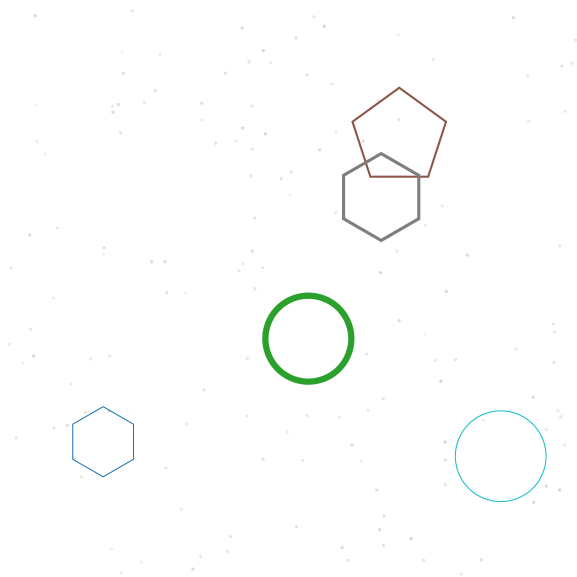[{"shape": "hexagon", "thickness": 0.5, "radius": 0.3, "center": [0.179, 0.234]}, {"shape": "circle", "thickness": 3, "radius": 0.37, "center": [0.534, 0.413]}, {"shape": "pentagon", "thickness": 1, "radius": 0.43, "center": [0.691, 0.762]}, {"shape": "hexagon", "thickness": 1.5, "radius": 0.38, "center": [0.66, 0.658]}, {"shape": "circle", "thickness": 0.5, "radius": 0.39, "center": [0.867, 0.209]}]